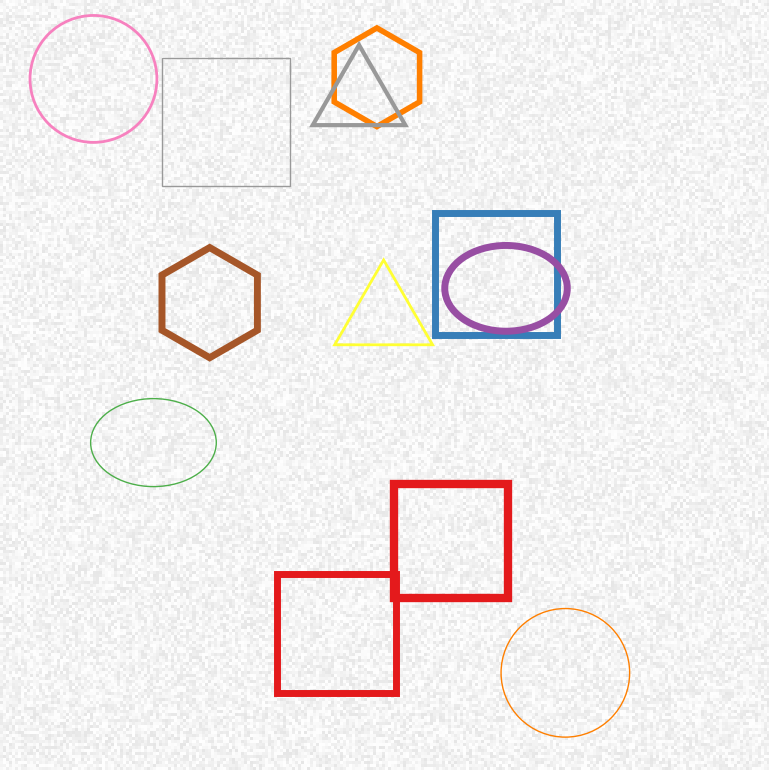[{"shape": "square", "thickness": 3, "radius": 0.37, "center": [0.586, 0.297]}, {"shape": "square", "thickness": 2.5, "radius": 0.39, "center": [0.437, 0.177]}, {"shape": "square", "thickness": 2.5, "radius": 0.4, "center": [0.644, 0.644]}, {"shape": "oval", "thickness": 0.5, "radius": 0.41, "center": [0.199, 0.425]}, {"shape": "oval", "thickness": 2.5, "radius": 0.4, "center": [0.657, 0.626]}, {"shape": "hexagon", "thickness": 2, "radius": 0.32, "center": [0.489, 0.9]}, {"shape": "circle", "thickness": 0.5, "radius": 0.42, "center": [0.734, 0.126]}, {"shape": "triangle", "thickness": 1, "radius": 0.37, "center": [0.498, 0.589]}, {"shape": "hexagon", "thickness": 2.5, "radius": 0.36, "center": [0.272, 0.607]}, {"shape": "circle", "thickness": 1, "radius": 0.41, "center": [0.121, 0.898]}, {"shape": "square", "thickness": 0.5, "radius": 0.41, "center": [0.293, 0.842]}, {"shape": "triangle", "thickness": 1.5, "radius": 0.35, "center": [0.466, 0.872]}]